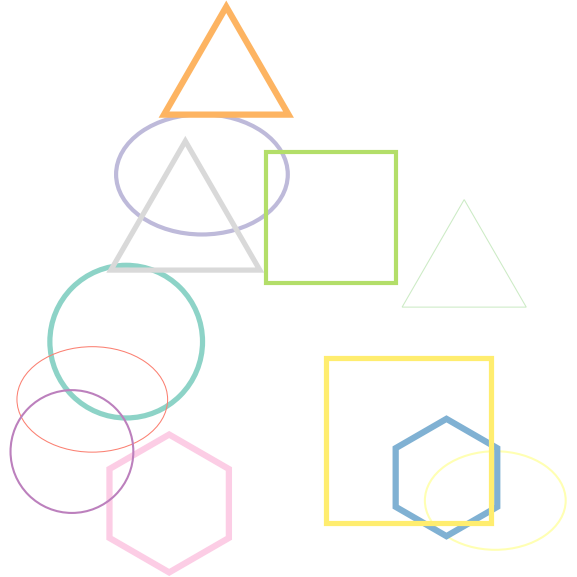[{"shape": "circle", "thickness": 2.5, "radius": 0.66, "center": [0.219, 0.408]}, {"shape": "oval", "thickness": 1, "radius": 0.61, "center": [0.858, 0.132]}, {"shape": "oval", "thickness": 2, "radius": 0.74, "center": [0.35, 0.697]}, {"shape": "oval", "thickness": 0.5, "radius": 0.65, "center": [0.16, 0.308]}, {"shape": "hexagon", "thickness": 3, "radius": 0.51, "center": [0.773, 0.172]}, {"shape": "triangle", "thickness": 3, "radius": 0.62, "center": [0.392, 0.863]}, {"shape": "square", "thickness": 2, "radius": 0.57, "center": [0.573, 0.623]}, {"shape": "hexagon", "thickness": 3, "radius": 0.6, "center": [0.293, 0.127]}, {"shape": "triangle", "thickness": 2.5, "radius": 0.74, "center": [0.321, 0.606]}, {"shape": "circle", "thickness": 1, "radius": 0.53, "center": [0.125, 0.217]}, {"shape": "triangle", "thickness": 0.5, "radius": 0.62, "center": [0.804, 0.529]}, {"shape": "square", "thickness": 2.5, "radius": 0.71, "center": [0.707, 0.237]}]